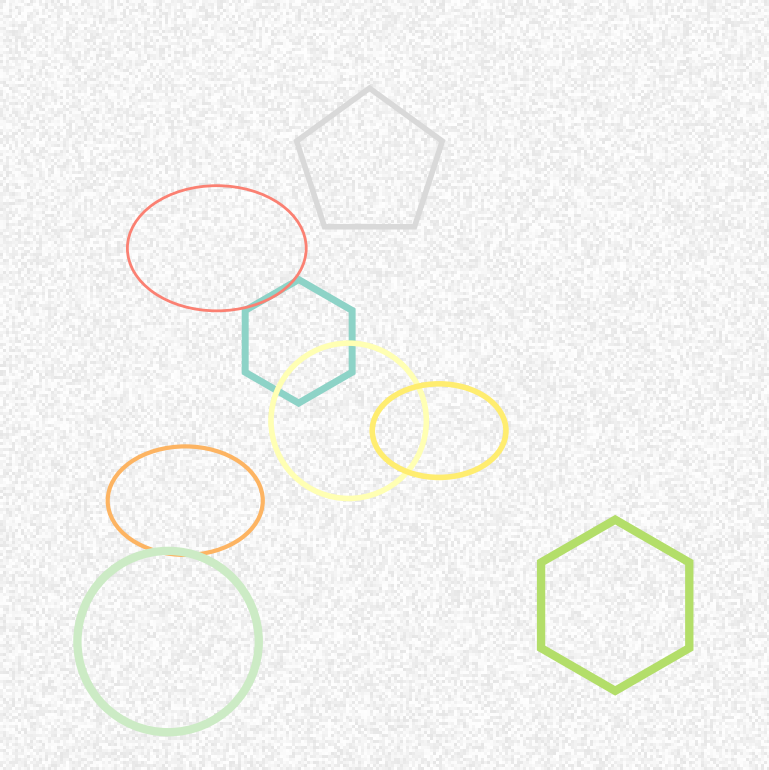[{"shape": "hexagon", "thickness": 2.5, "radius": 0.4, "center": [0.388, 0.557]}, {"shape": "circle", "thickness": 2, "radius": 0.5, "center": [0.453, 0.454]}, {"shape": "oval", "thickness": 1, "radius": 0.58, "center": [0.282, 0.678]}, {"shape": "oval", "thickness": 1.5, "radius": 0.5, "center": [0.241, 0.35]}, {"shape": "hexagon", "thickness": 3, "radius": 0.56, "center": [0.799, 0.214]}, {"shape": "pentagon", "thickness": 2, "radius": 0.5, "center": [0.48, 0.786]}, {"shape": "circle", "thickness": 3, "radius": 0.59, "center": [0.218, 0.167]}, {"shape": "oval", "thickness": 2, "radius": 0.43, "center": [0.57, 0.441]}]